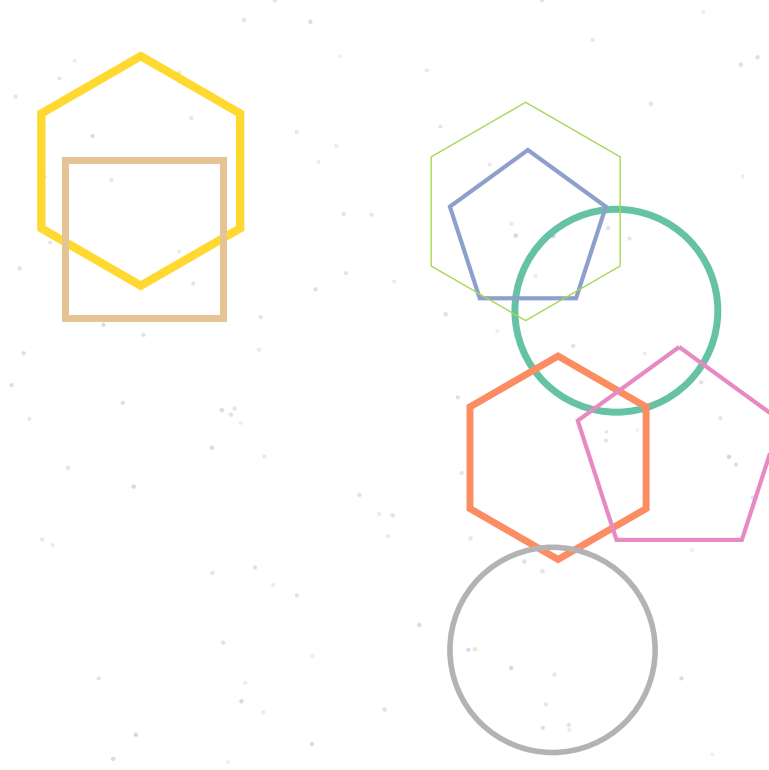[{"shape": "circle", "thickness": 2.5, "radius": 0.66, "center": [0.8, 0.596]}, {"shape": "hexagon", "thickness": 2.5, "radius": 0.66, "center": [0.725, 0.406]}, {"shape": "pentagon", "thickness": 1.5, "radius": 0.53, "center": [0.686, 0.699]}, {"shape": "pentagon", "thickness": 1.5, "radius": 0.69, "center": [0.882, 0.411]}, {"shape": "hexagon", "thickness": 0.5, "radius": 0.71, "center": [0.683, 0.725]}, {"shape": "hexagon", "thickness": 3, "radius": 0.75, "center": [0.183, 0.778]}, {"shape": "square", "thickness": 2.5, "radius": 0.51, "center": [0.187, 0.69]}, {"shape": "circle", "thickness": 2, "radius": 0.67, "center": [0.718, 0.156]}]